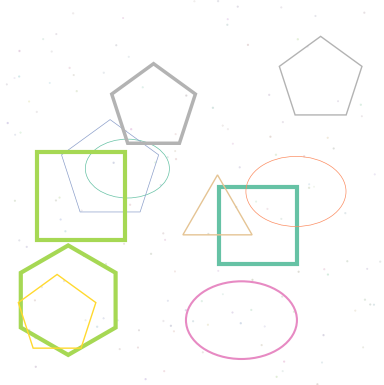[{"shape": "square", "thickness": 3, "radius": 0.5, "center": [0.67, 0.414]}, {"shape": "oval", "thickness": 0.5, "radius": 0.55, "center": [0.331, 0.562]}, {"shape": "oval", "thickness": 0.5, "radius": 0.65, "center": [0.769, 0.503]}, {"shape": "pentagon", "thickness": 0.5, "radius": 0.66, "center": [0.286, 0.557]}, {"shape": "oval", "thickness": 1.5, "radius": 0.72, "center": [0.627, 0.168]}, {"shape": "hexagon", "thickness": 3, "radius": 0.71, "center": [0.177, 0.22]}, {"shape": "square", "thickness": 3, "radius": 0.57, "center": [0.209, 0.49]}, {"shape": "pentagon", "thickness": 1, "radius": 0.53, "center": [0.148, 0.181]}, {"shape": "triangle", "thickness": 1, "radius": 0.52, "center": [0.565, 0.442]}, {"shape": "pentagon", "thickness": 1, "radius": 0.56, "center": [0.833, 0.793]}, {"shape": "pentagon", "thickness": 2.5, "radius": 0.57, "center": [0.399, 0.72]}]